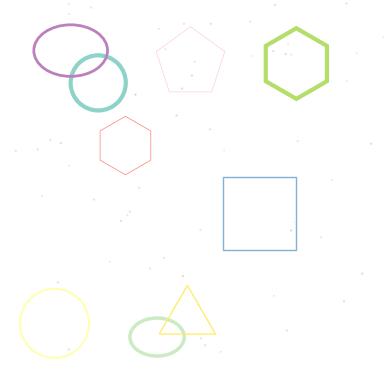[{"shape": "circle", "thickness": 3, "radius": 0.36, "center": [0.255, 0.785]}, {"shape": "circle", "thickness": 1.5, "radius": 0.45, "center": [0.142, 0.16]}, {"shape": "hexagon", "thickness": 0.5, "radius": 0.38, "center": [0.326, 0.622]}, {"shape": "square", "thickness": 1, "radius": 0.47, "center": [0.674, 0.446]}, {"shape": "hexagon", "thickness": 3, "radius": 0.46, "center": [0.77, 0.835]}, {"shape": "pentagon", "thickness": 0.5, "radius": 0.47, "center": [0.495, 0.837]}, {"shape": "oval", "thickness": 2, "radius": 0.48, "center": [0.184, 0.869]}, {"shape": "oval", "thickness": 2.5, "radius": 0.35, "center": [0.408, 0.125]}, {"shape": "triangle", "thickness": 1, "radius": 0.42, "center": [0.487, 0.174]}]